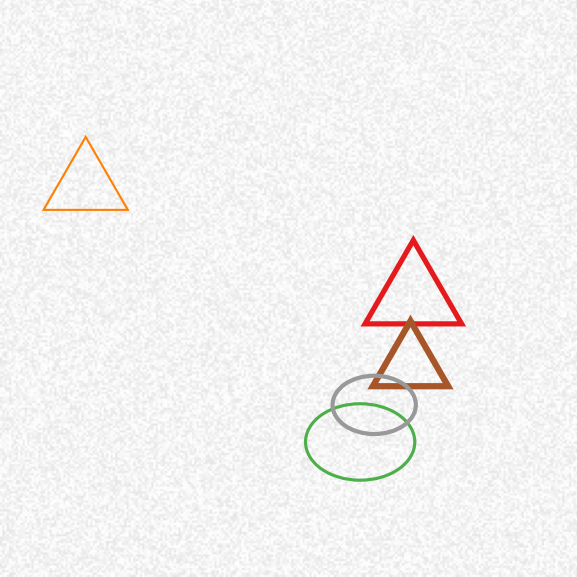[{"shape": "triangle", "thickness": 2.5, "radius": 0.48, "center": [0.716, 0.487]}, {"shape": "oval", "thickness": 1.5, "radius": 0.47, "center": [0.624, 0.234]}, {"shape": "triangle", "thickness": 1, "radius": 0.42, "center": [0.148, 0.678]}, {"shape": "triangle", "thickness": 3, "radius": 0.38, "center": [0.711, 0.368]}, {"shape": "oval", "thickness": 2, "radius": 0.36, "center": [0.648, 0.298]}]